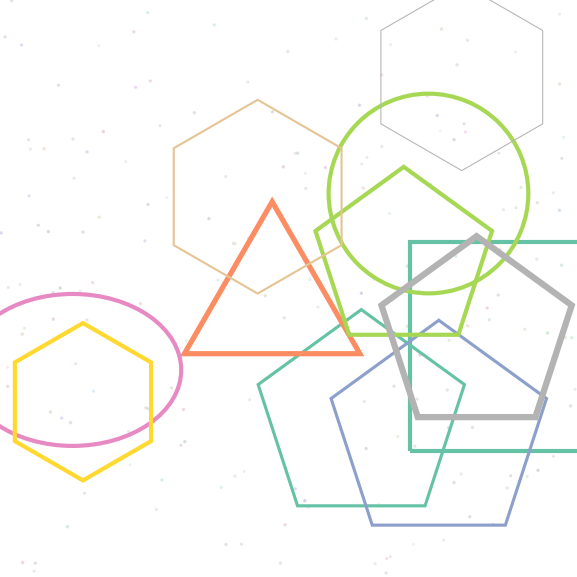[{"shape": "pentagon", "thickness": 1.5, "radius": 0.94, "center": [0.626, 0.275]}, {"shape": "square", "thickness": 2, "radius": 0.9, "center": [0.891, 0.399]}, {"shape": "triangle", "thickness": 2.5, "radius": 0.88, "center": [0.471, 0.474]}, {"shape": "pentagon", "thickness": 1.5, "radius": 0.98, "center": [0.76, 0.248]}, {"shape": "oval", "thickness": 2, "radius": 0.94, "center": [0.126, 0.359]}, {"shape": "circle", "thickness": 2, "radius": 0.86, "center": [0.742, 0.664]}, {"shape": "pentagon", "thickness": 2, "radius": 0.8, "center": [0.699, 0.549]}, {"shape": "hexagon", "thickness": 2, "radius": 0.68, "center": [0.144, 0.303]}, {"shape": "hexagon", "thickness": 1, "radius": 0.84, "center": [0.446, 0.659]}, {"shape": "pentagon", "thickness": 3, "radius": 0.87, "center": [0.825, 0.417]}, {"shape": "hexagon", "thickness": 0.5, "radius": 0.81, "center": [0.8, 0.866]}]